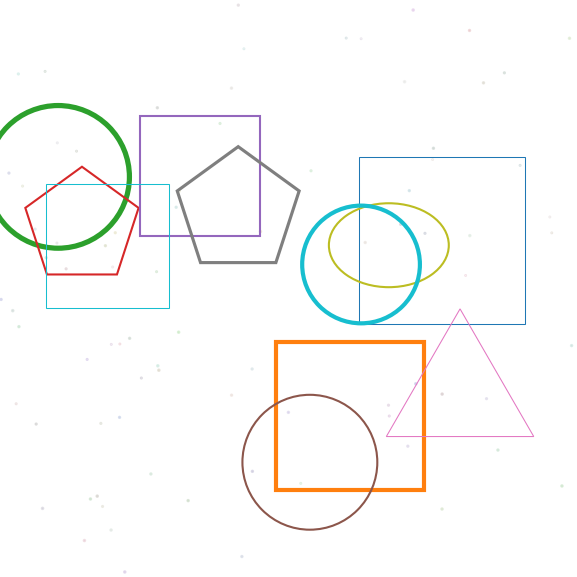[{"shape": "square", "thickness": 0.5, "radius": 0.72, "center": [0.765, 0.582]}, {"shape": "square", "thickness": 2, "radius": 0.64, "center": [0.607, 0.279]}, {"shape": "circle", "thickness": 2.5, "radius": 0.62, "center": [0.101, 0.693]}, {"shape": "pentagon", "thickness": 1, "radius": 0.52, "center": [0.142, 0.607]}, {"shape": "square", "thickness": 1, "radius": 0.52, "center": [0.347, 0.695]}, {"shape": "circle", "thickness": 1, "radius": 0.58, "center": [0.537, 0.199]}, {"shape": "triangle", "thickness": 0.5, "radius": 0.74, "center": [0.797, 0.317]}, {"shape": "pentagon", "thickness": 1.5, "radius": 0.55, "center": [0.412, 0.634]}, {"shape": "oval", "thickness": 1, "radius": 0.52, "center": [0.673, 0.575]}, {"shape": "square", "thickness": 0.5, "radius": 0.54, "center": [0.186, 0.573]}, {"shape": "circle", "thickness": 2, "radius": 0.51, "center": [0.625, 0.541]}]